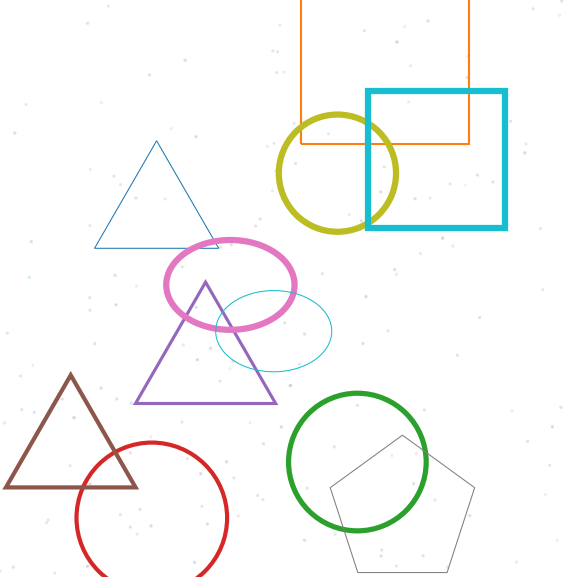[{"shape": "triangle", "thickness": 0.5, "radius": 0.62, "center": [0.271, 0.631]}, {"shape": "square", "thickness": 1, "radius": 0.73, "center": [0.666, 0.896]}, {"shape": "circle", "thickness": 2.5, "radius": 0.6, "center": [0.619, 0.199]}, {"shape": "circle", "thickness": 2, "radius": 0.65, "center": [0.263, 0.102]}, {"shape": "triangle", "thickness": 1.5, "radius": 0.7, "center": [0.356, 0.37]}, {"shape": "triangle", "thickness": 2, "radius": 0.65, "center": [0.123, 0.22]}, {"shape": "oval", "thickness": 3, "radius": 0.56, "center": [0.399, 0.506]}, {"shape": "pentagon", "thickness": 0.5, "radius": 0.66, "center": [0.697, 0.114]}, {"shape": "circle", "thickness": 3, "radius": 0.51, "center": [0.584, 0.699]}, {"shape": "square", "thickness": 3, "radius": 0.59, "center": [0.756, 0.722]}, {"shape": "oval", "thickness": 0.5, "radius": 0.5, "center": [0.474, 0.426]}]